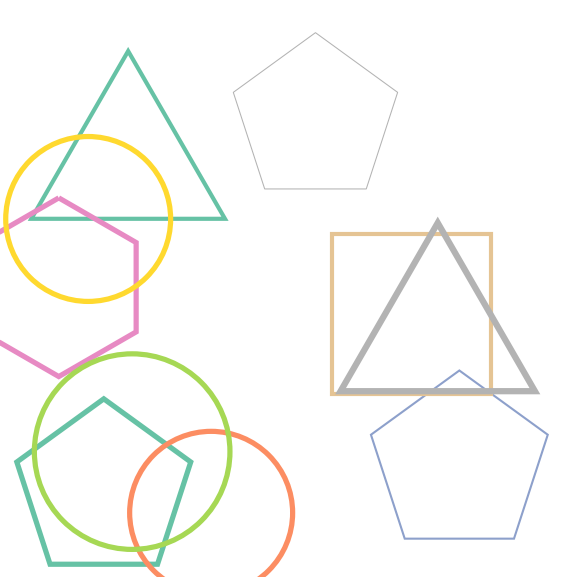[{"shape": "pentagon", "thickness": 2.5, "radius": 0.79, "center": [0.18, 0.15]}, {"shape": "triangle", "thickness": 2, "radius": 0.97, "center": [0.222, 0.717]}, {"shape": "circle", "thickness": 2.5, "radius": 0.71, "center": [0.366, 0.111]}, {"shape": "pentagon", "thickness": 1, "radius": 0.8, "center": [0.795, 0.197]}, {"shape": "hexagon", "thickness": 2.5, "radius": 0.77, "center": [0.102, 0.502]}, {"shape": "circle", "thickness": 2.5, "radius": 0.85, "center": [0.229, 0.217]}, {"shape": "circle", "thickness": 2.5, "radius": 0.71, "center": [0.153, 0.62]}, {"shape": "square", "thickness": 2, "radius": 0.69, "center": [0.712, 0.455]}, {"shape": "pentagon", "thickness": 0.5, "radius": 0.75, "center": [0.546, 0.793]}, {"shape": "triangle", "thickness": 3, "radius": 0.97, "center": [0.758, 0.419]}]